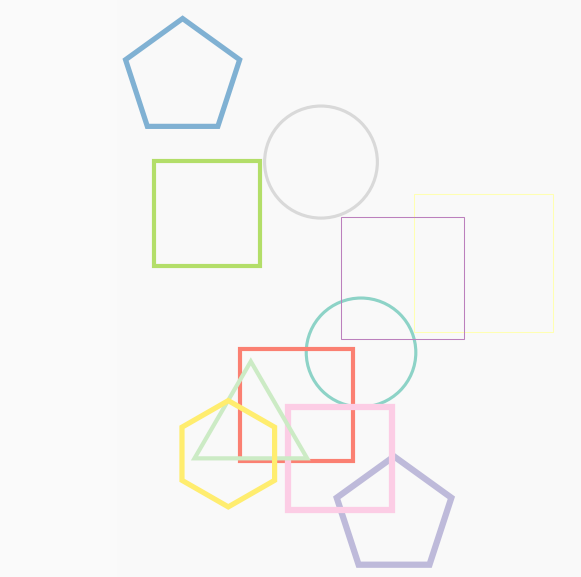[{"shape": "circle", "thickness": 1.5, "radius": 0.47, "center": [0.621, 0.389]}, {"shape": "square", "thickness": 0.5, "radius": 0.6, "center": [0.832, 0.543]}, {"shape": "pentagon", "thickness": 3, "radius": 0.52, "center": [0.678, 0.105]}, {"shape": "square", "thickness": 2, "radius": 0.49, "center": [0.511, 0.298]}, {"shape": "pentagon", "thickness": 2.5, "radius": 0.52, "center": [0.314, 0.864]}, {"shape": "square", "thickness": 2, "radius": 0.46, "center": [0.355, 0.63]}, {"shape": "square", "thickness": 3, "radius": 0.45, "center": [0.585, 0.205]}, {"shape": "circle", "thickness": 1.5, "radius": 0.49, "center": [0.552, 0.719]}, {"shape": "square", "thickness": 0.5, "radius": 0.53, "center": [0.692, 0.517]}, {"shape": "triangle", "thickness": 2, "radius": 0.56, "center": [0.432, 0.261]}, {"shape": "hexagon", "thickness": 2.5, "radius": 0.46, "center": [0.393, 0.213]}]